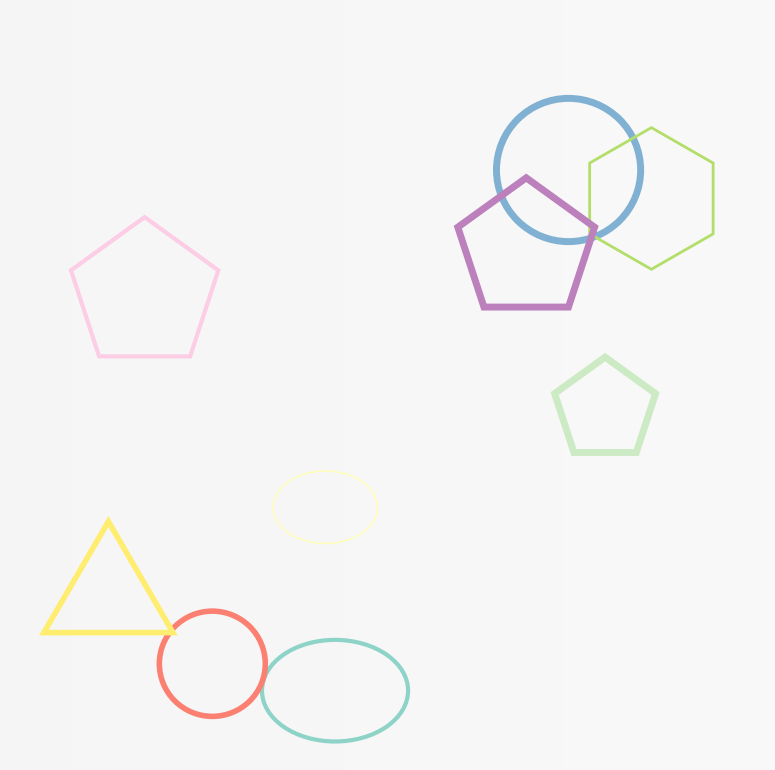[{"shape": "oval", "thickness": 1.5, "radius": 0.47, "center": [0.432, 0.103]}, {"shape": "oval", "thickness": 0.5, "radius": 0.34, "center": [0.42, 0.341]}, {"shape": "circle", "thickness": 2, "radius": 0.34, "center": [0.274, 0.138]}, {"shape": "circle", "thickness": 2.5, "radius": 0.47, "center": [0.734, 0.779]}, {"shape": "hexagon", "thickness": 1, "radius": 0.46, "center": [0.841, 0.742]}, {"shape": "pentagon", "thickness": 1.5, "radius": 0.5, "center": [0.187, 0.618]}, {"shape": "pentagon", "thickness": 2.5, "radius": 0.46, "center": [0.679, 0.676]}, {"shape": "pentagon", "thickness": 2.5, "radius": 0.34, "center": [0.781, 0.468]}, {"shape": "triangle", "thickness": 2, "radius": 0.48, "center": [0.14, 0.227]}]